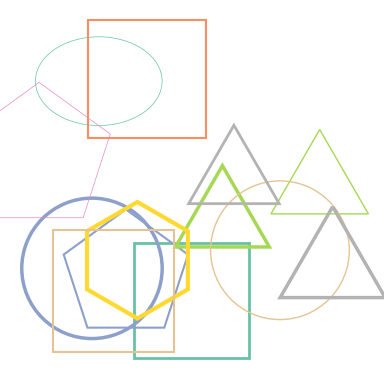[{"shape": "oval", "thickness": 0.5, "radius": 0.82, "center": [0.257, 0.789]}, {"shape": "square", "thickness": 2, "radius": 0.74, "center": [0.497, 0.219]}, {"shape": "square", "thickness": 1.5, "radius": 0.76, "center": [0.383, 0.796]}, {"shape": "pentagon", "thickness": 1.5, "radius": 0.85, "center": [0.327, 0.286]}, {"shape": "circle", "thickness": 2.5, "radius": 0.91, "center": [0.239, 0.303]}, {"shape": "pentagon", "thickness": 0.5, "radius": 0.97, "center": [0.102, 0.592]}, {"shape": "triangle", "thickness": 2.5, "radius": 0.7, "center": [0.578, 0.429]}, {"shape": "triangle", "thickness": 1, "radius": 0.73, "center": [0.83, 0.518]}, {"shape": "hexagon", "thickness": 3, "radius": 0.76, "center": [0.357, 0.324]}, {"shape": "square", "thickness": 1.5, "radius": 0.79, "center": [0.295, 0.245]}, {"shape": "circle", "thickness": 1, "radius": 0.9, "center": [0.727, 0.35]}, {"shape": "triangle", "thickness": 2, "radius": 0.68, "center": [0.608, 0.539]}, {"shape": "triangle", "thickness": 2.5, "radius": 0.79, "center": [0.864, 0.306]}]